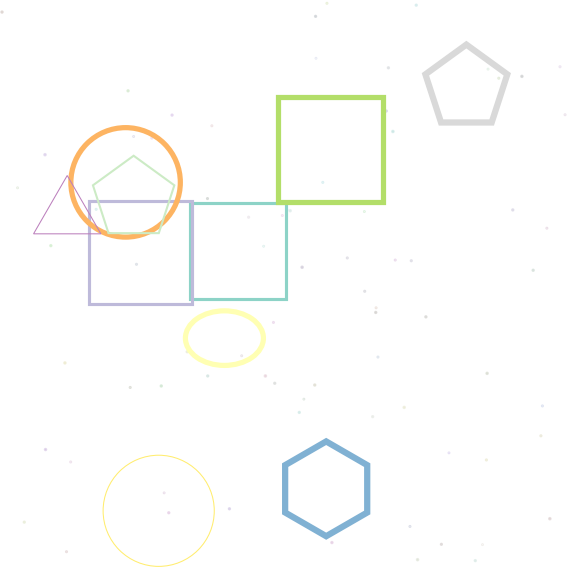[{"shape": "square", "thickness": 1.5, "radius": 0.41, "center": [0.412, 0.564]}, {"shape": "oval", "thickness": 2.5, "radius": 0.34, "center": [0.389, 0.414]}, {"shape": "square", "thickness": 1.5, "radius": 0.45, "center": [0.243, 0.562]}, {"shape": "hexagon", "thickness": 3, "radius": 0.41, "center": [0.565, 0.153]}, {"shape": "circle", "thickness": 2.5, "radius": 0.47, "center": [0.217, 0.683]}, {"shape": "square", "thickness": 2.5, "radius": 0.45, "center": [0.572, 0.741]}, {"shape": "pentagon", "thickness": 3, "radius": 0.37, "center": [0.808, 0.847]}, {"shape": "triangle", "thickness": 0.5, "radius": 0.34, "center": [0.116, 0.628]}, {"shape": "pentagon", "thickness": 1, "radius": 0.37, "center": [0.231, 0.655]}, {"shape": "circle", "thickness": 0.5, "radius": 0.48, "center": [0.275, 0.115]}]